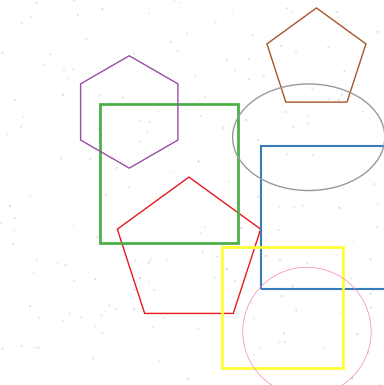[{"shape": "pentagon", "thickness": 1, "radius": 0.98, "center": [0.491, 0.344]}, {"shape": "square", "thickness": 1.5, "radius": 0.93, "center": [0.864, 0.435]}, {"shape": "square", "thickness": 2, "radius": 0.9, "center": [0.439, 0.549]}, {"shape": "hexagon", "thickness": 1, "radius": 0.73, "center": [0.336, 0.709]}, {"shape": "square", "thickness": 2, "radius": 0.78, "center": [0.734, 0.201]}, {"shape": "pentagon", "thickness": 1, "radius": 0.68, "center": [0.822, 0.844]}, {"shape": "circle", "thickness": 0.5, "radius": 0.83, "center": [0.797, 0.139]}, {"shape": "oval", "thickness": 1, "radius": 0.99, "center": [0.802, 0.644]}]